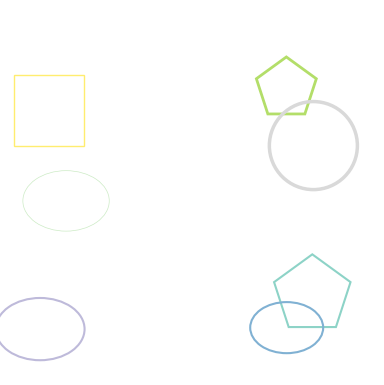[{"shape": "pentagon", "thickness": 1.5, "radius": 0.52, "center": [0.811, 0.235]}, {"shape": "oval", "thickness": 1.5, "radius": 0.58, "center": [0.104, 0.145]}, {"shape": "oval", "thickness": 1.5, "radius": 0.47, "center": [0.745, 0.149]}, {"shape": "pentagon", "thickness": 2, "radius": 0.41, "center": [0.744, 0.77]}, {"shape": "circle", "thickness": 2.5, "radius": 0.57, "center": [0.814, 0.622]}, {"shape": "oval", "thickness": 0.5, "radius": 0.56, "center": [0.172, 0.478]}, {"shape": "square", "thickness": 1, "radius": 0.46, "center": [0.127, 0.712]}]